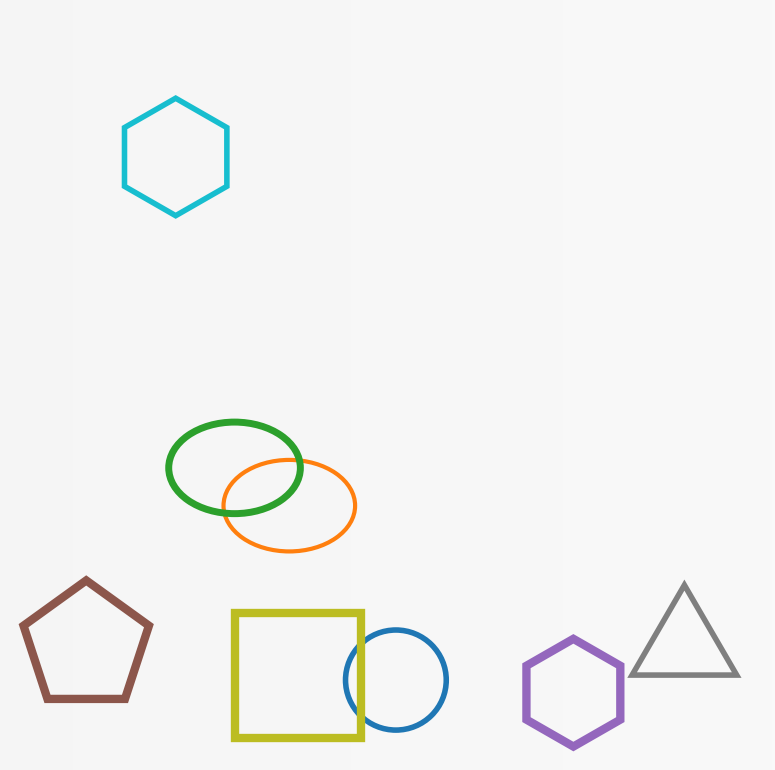[{"shape": "circle", "thickness": 2, "radius": 0.32, "center": [0.511, 0.117]}, {"shape": "oval", "thickness": 1.5, "radius": 0.42, "center": [0.373, 0.343]}, {"shape": "oval", "thickness": 2.5, "radius": 0.42, "center": [0.303, 0.392]}, {"shape": "hexagon", "thickness": 3, "radius": 0.35, "center": [0.74, 0.1]}, {"shape": "pentagon", "thickness": 3, "radius": 0.43, "center": [0.111, 0.161]}, {"shape": "triangle", "thickness": 2, "radius": 0.39, "center": [0.883, 0.162]}, {"shape": "square", "thickness": 3, "radius": 0.4, "center": [0.384, 0.123]}, {"shape": "hexagon", "thickness": 2, "radius": 0.38, "center": [0.227, 0.796]}]